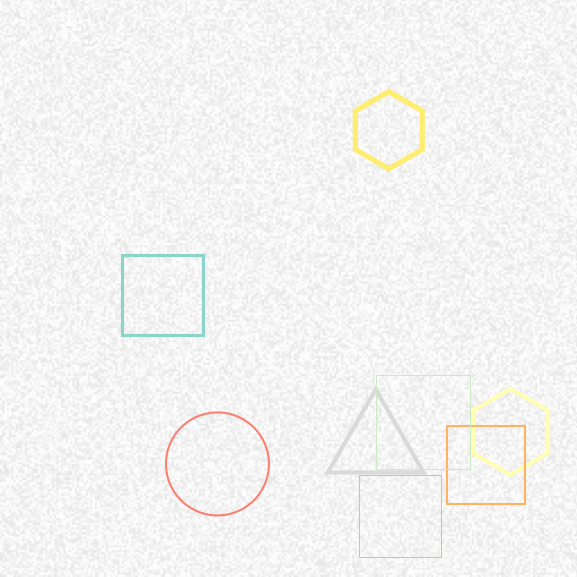[{"shape": "square", "thickness": 1.5, "radius": 0.35, "center": [0.281, 0.489]}, {"shape": "hexagon", "thickness": 2, "radius": 0.37, "center": [0.884, 0.251]}, {"shape": "circle", "thickness": 1, "radius": 0.45, "center": [0.377, 0.196]}, {"shape": "square", "thickness": 1, "radius": 0.34, "center": [0.842, 0.194]}, {"shape": "square", "thickness": 0.5, "radius": 0.35, "center": [0.692, 0.105]}, {"shape": "triangle", "thickness": 2, "radius": 0.48, "center": [0.651, 0.229]}, {"shape": "square", "thickness": 0.5, "radius": 0.41, "center": [0.732, 0.269]}, {"shape": "hexagon", "thickness": 2.5, "radius": 0.33, "center": [0.673, 0.774]}]